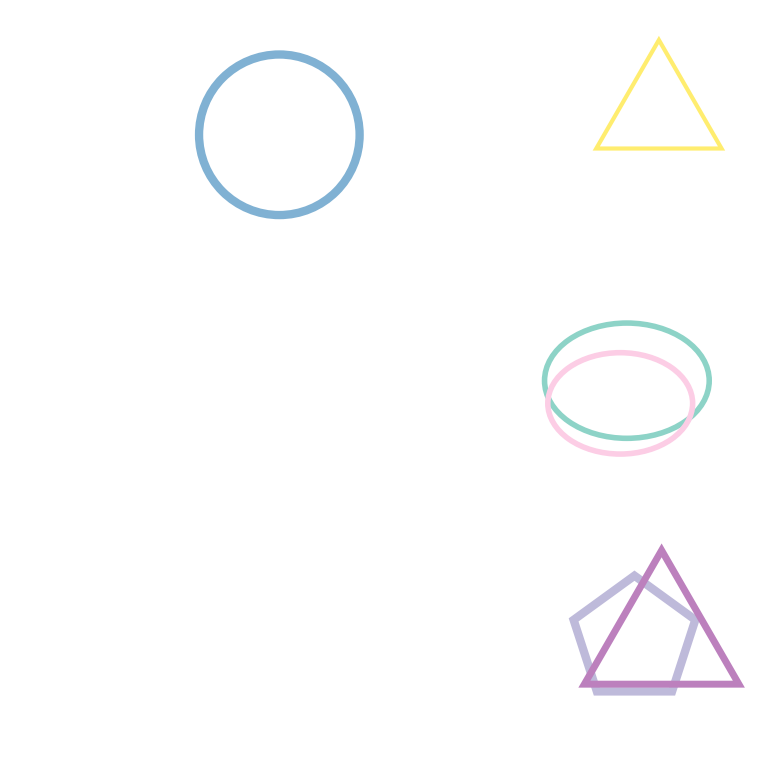[{"shape": "oval", "thickness": 2, "radius": 0.53, "center": [0.814, 0.506]}, {"shape": "pentagon", "thickness": 3, "radius": 0.42, "center": [0.824, 0.169]}, {"shape": "circle", "thickness": 3, "radius": 0.52, "center": [0.363, 0.825]}, {"shape": "oval", "thickness": 2, "radius": 0.47, "center": [0.805, 0.476]}, {"shape": "triangle", "thickness": 2.5, "radius": 0.58, "center": [0.859, 0.169]}, {"shape": "triangle", "thickness": 1.5, "radius": 0.47, "center": [0.856, 0.854]}]